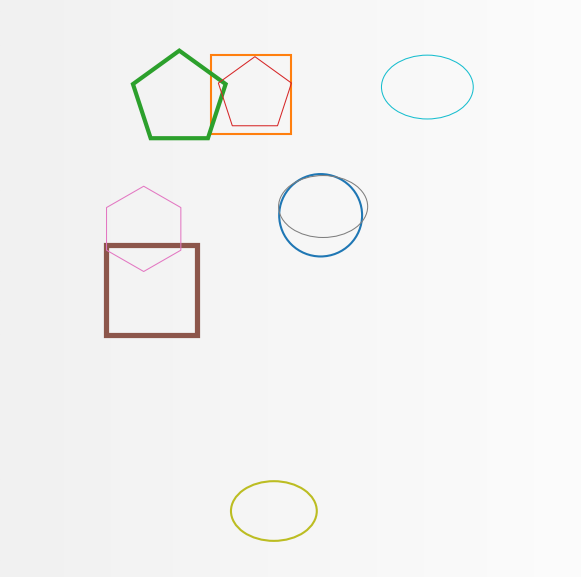[{"shape": "circle", "thickness": 1, "radius": 0.36, "center": [0.552, 0.626]}, {"shape": "square", "thickness": 1, "radius": 0.35, "center": [0.432, 0.835]}, {"shape": "pentagon", "thickness": 2, "radius": 0.42, "center": [0.308, 0.828]}, {"shape": "pentagon", "thickness": 0.5, "radius": 0.33, "center": [0.439, 0.835]}, {"shape": "square", "thickness": 2.5, "radius": 0.39, "center": [0.261, 0.497]}, {"shape": "hexagon", "thickness": 0.5, "radius": 0.37, "center": [0.247, 0.603]}, {"shape": "oval", "thickness": 0.5, "radius": 0.38, "center": [0.556, 0.642]}, {"shape": "oval", "thickness": 1, "radius": 0.37, "center": [0.471, 0.114]}, {"shape": "oval", "thickness": 0.5, "radius": 0.39, "center": [0.735, 0.848]}]